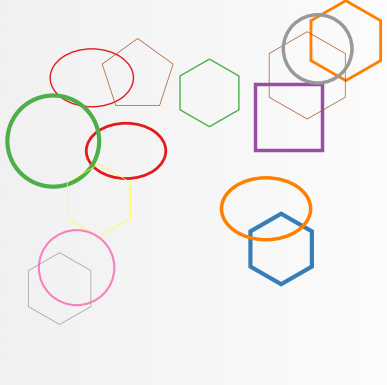[{"shape": "oval", "thickness": 2, "radius": 0.51, "center": [0.325, 0.608]}, {"shape": "oval", "thickness": 1, "radius": 0.54, "center": [0.237, 0.798]}, {"shape": "hexagon", "thickness": 3, "radius": 0.46, "center": [0.726, 0.353]}, {"shape": "circle", "thickness": 3, "radius": 0.59, "center": [0.137, 0.634]}, {"shape": "hexagon", "thickness": 1, "radius": 0.44, "center": [0.54, 0.759]}, {"shape": "square", "thickness": 2.5, "radius": 0.43, "center": [0.745, 0.697]}, {"shape": "oval", "thickness": 2.5, "radius": 0.57, "center": [0.687, 0.458]}, {"shape": "hexagon", "thickness": 2, "radius": 0.52, "center": [0.892, 0.894]}, {"shape": "hexagon", "thickness": 0.5, "radius": 0.47, "center": [0.255, 0.479]}, {"shape": "pentagon", "thickness": 0.5, "radius": 0.48, "center": [0.355, 0.804]}, {"shape": "hexagon", "thickness": 0.5, "radius": 0.57, "center": [0.793, 0.804]}, {"shape": "circle", "thickness": 1.5, "radius": 0.49, "center": [0.198, 0.305]}, {"shape": "hexagon", "thickness": 0.5, "radius": 0.47, "center": [0.154, 0.25]}, {"shape": "circle", "thickness": 2.5, "radius": 0.44, "center": [0.82, 0.873]}]